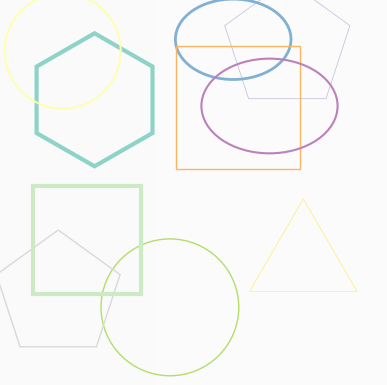[{"shape": "hexagon", "thickness": 3, "radius": 0.86, "center": [0.244, 0.741]}, {"shape": "circle", "thickness": 1.5, "radius": 0.75, "center": [0.162, 0.867]}, {"shape": "pentagon", "thickness": 0.5, "radius": 0.85, "center": [0.741, 0.881]}, {"shape": "oval", "thickness": 2, "radius": 0.75, "center": [0.602, 0.898]}, {"shape": "square", "thickness": 1, "radius": 0.8, "center": [0.615, 0.721]}, {"shape": "circle", "thickness": 1, "radius": 0.89, "center": [0.438, 0.202]}, {"shape": "pentagon", "thickness": 1, "radius": 0.84, "center": [0.15, 0.235]}, {"shape": "oval", "thickness": 1.5, "radius": 0.88, "center": [0.695, 0.725]}, {"shape": "square", "thickness": 3, "radius": 0.7, "center": [0.225, 0.377]}, {"shape": "triangle", "thickness": 0.5, "radius": 0.8, "center": [0.783, 0.323]}]